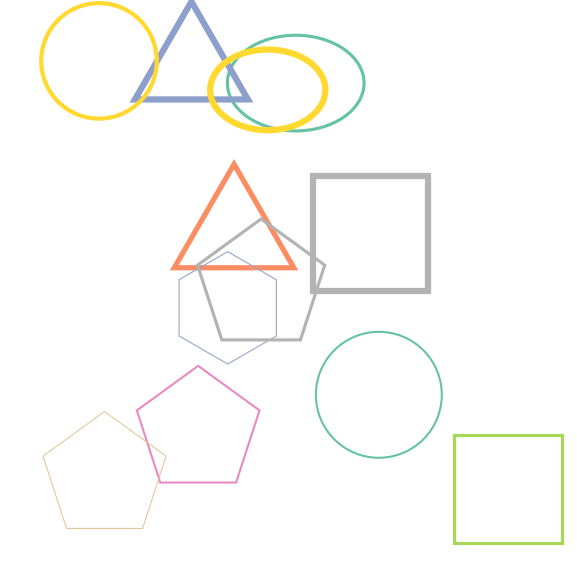[{"shape": "oval", "thickness": 1.5, "radius": 0.59, "center": [0.512, 0.855]}, {"shape": "circle", "thickness": 1, "radius": 0.55, "center": [0.656, 0.316]}, {"shape": "triangle", "thickness": 2.5, "radius": 0.6, "center": [0.405, 0.595]}, {"shape": "hexagon", "thickness": 0.5, "radius": 0.49, "center": [0.394, 0.466]}, {"shape": "triangle", "thickness": 3, "radius": 0.56, "center": [0.331, 0.883]}, {"shape": "pentagon", "thickness": 1, "radius": 0.56, "center": [0.343, 0.254]}, {"shape": "square", "thickness": 1.5, "radius": 0.47, "center": [0.88, 0.153]}, {"shape": "circle", "thickness": 2, "radius": 0.5, "center": [0.171, 0.894]}, {"shape": "oval", "thickness": 3, "radius": 0.5, "center": [0.464, 0.844]}, {"shape": "pentagon", "thickness": 0.5, "radius": 0.56, "center": [0.181, 0.175]}, {"shape": "square", "thickness": 3, "radius": 0.5, "center": [0.642, 0.594]}, {"shape": "pentagon", "thickness": 1.5, "radius": 0.58, "center": [0.452, 0.504]}]